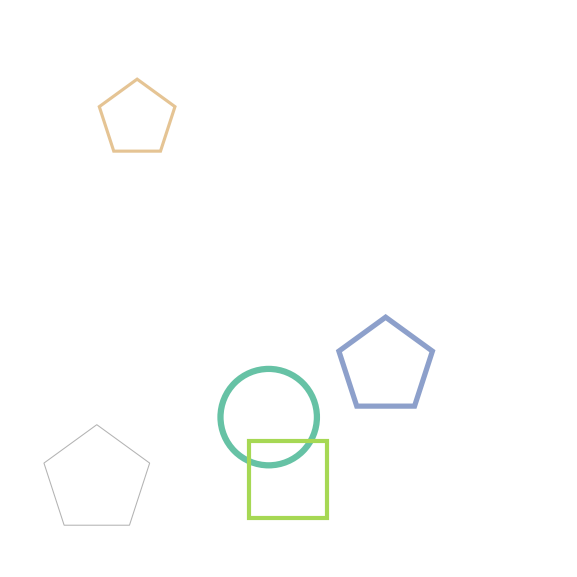[{"shape": "circle", "thickness": 3, "radius": 0.42, "center": [0.465, 0.277]}, {"shape": "pentagon", "thickness": 2.5, "radius": 0.43, "center": [0.668, 0.365]}, {"shape": "square", "thickness": 2, "radius": 0.33, "center": [0.499, 0.169]}, {"shape": "pentagon", "thickness": 1.5, "radius": 0.34, "center": [0.237, 0.793]}, {"shape": "pentagon", "thickness": 0.5, "radius": 0.48, "center": [0.168, 0.168]}]